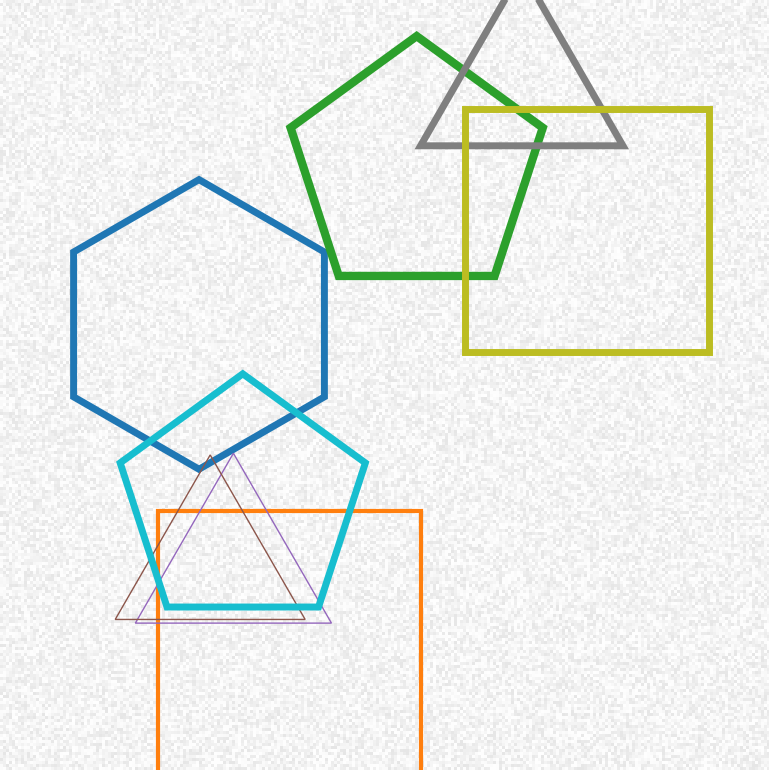[{"shape": "hexagon", "thickness": 2.5, "radius": 0.94, "center": [0.258, 0.579]}, {"shape": "square", "thickness": 1.5, "radius": 0.86, "center": [0.376, 0.165]}, {"shape": "pentagon", "thickness": 3, "radius": 0.86, "center": [0.541, 0.781]}, {"shape": "triangle", "thickness": 0.5, "radius": 0.74, "center": [0.303, 0.264]}, {"shape": "triangle", "thickness": 0.5, "radius": 0.71, "center": [0.273, 0.267]}, {"shape": "triangle", "thickness": 2.5, "radius": 0.76, "center": [0.678, 0.887]}, {"shape": "square", "thickness": 2.5, "radius": 0.79, "center": [0.762, 0.701]}, {"shape": "pentagon", "thickness": 2.5, "radius": 0.84, "center": [0.315, 0.347]}]